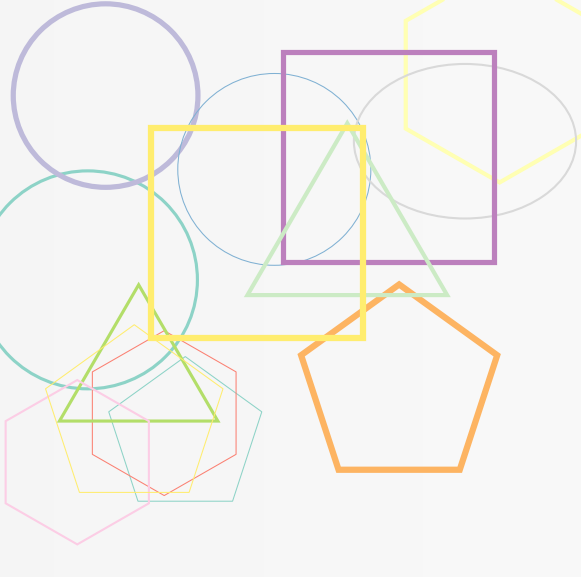[{"shape": "pentagon", "thickness": 0.5, "radius": 0.69, "center": [0.319, 0.243]}, {"shape": "circle", "thickness": 1.5, "radius": 0.94, "center": [0.151, 0.515]}, {"shape": "hexagon", "thickness": 2, "radius": 0.93, "center": [0.86, 0.87]}, {"shape": "circle", "thickness": 2.5, "radius": 0.79, "center": [0.182, 0.834]}, {"shape": "hexagon", "thickness": 0.5, "radius": 0.71, "center": [0.283, 0.284]}, {"shape": "circle", "thickness": 0.5, "radius": 0.83, "center": [0.472, 0.706]}, {"shape": "pentagon", "thickness": 3, "radius": 0.89, "center": [0.687, 0.329]}, {"shape": "triangle", "thickness": 1.5, "radius": 0.79, "center": [0.239, 0.349]}, {"shape": "hexagon", "thickness": 1, "radius": 0.71, "center": [0.133, 0.199]}, {"shape": "oval", "thickness": 1, "radius": 0.96, "center": [0.8, 0.755]}, {"shape": "square", "thickness": 2.5, "radius": 0.91, "center": [0.668, 0.728]}, {"shape": "triangle", "thickness": 2, "radius": 0.99, "center": [0.597, 0.587]}, {"shape": "square", "thickness": 3, "radius": 0.91, "center": [0.442, 0.595]}, {"shape": "pentagon", "thickness": 0.5, "radius": 0.8, "center": [0.231, 0.276]}]